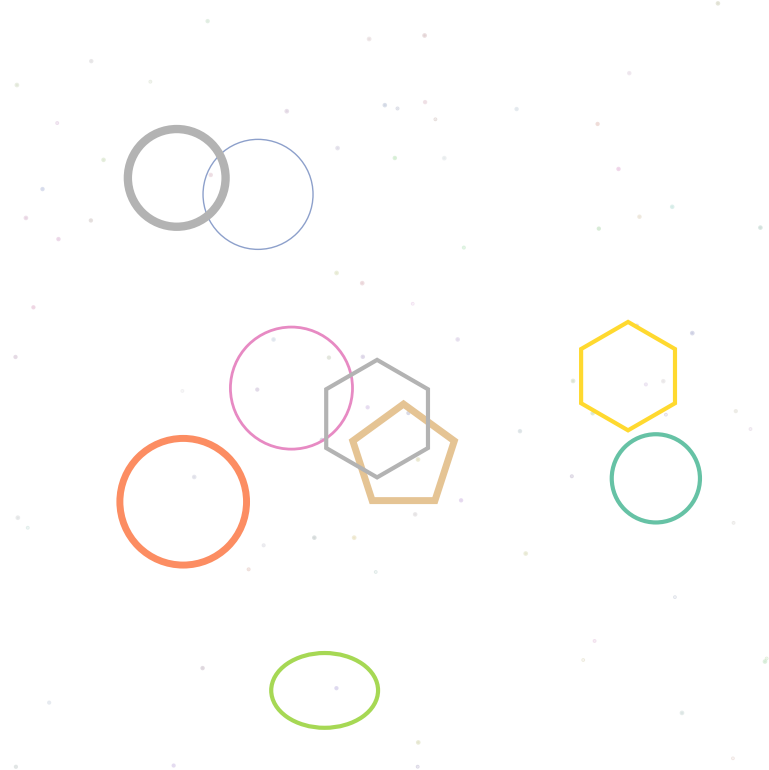[{"shape": "circle", "thickness": 1.5, "radius": 0.29, "center": [0.852, 0.379]}, {"shape": "circle", "thickness": 2.5, "radius": 0.41, "center": [0.238, 0.348]}, {"shape": "circle", "thickness": 0.5, "radius": 0.36, "center": [0.335, 0.748]}, {"shape": "circle", "thickness": 1, "radius": 0.4, "center": [0.379, 0.496]}, {"shape": "oval", "thickness": 1.5, "radius": 0.35, "center": [0.422, 0.103]}, {"shape": "hexagon", "thickness": 1.5, "radius": 0.35, "center": [0.816, 0.512]}, {"shape": "pentagon", "thickness": 2.5, "radius": 0.35, "center": [0.524, 0.406]}, {"shape": "circle", "thickness": 3, "radius": 0.32, "center": [0.23, 0.769]}, {"shape": "hexagon", "thickness": 1.5, "radius": 0.38, "center": [0.49, 0.456]}]